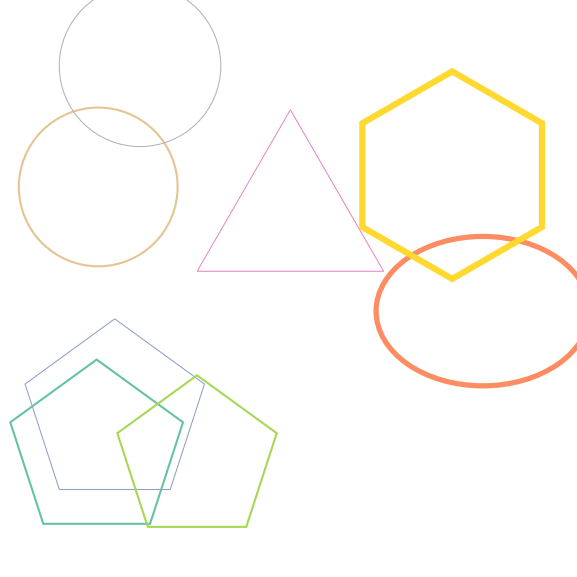[{"shape": "pentagon", "thickness": 1, "radius": 0.79, "center": [0.167, 0.219]}, {"shape": "oval", "thickness": 2.5, "radius": 0.92, "center": [0.836, 0.46]}, {"shape": "pentagon", "thickness": 0.5, "radius": 0.82, "center": [0.199, 0.284]}, {"shape": "triangle", "thickness": 0.5, "radius": 0.93, "center": [0.503, 0.623]}, {"shape": "pentagon", "thickness": 1, "radius": 0.73, "center": [0.341, 0.204]}, {"shape": "hexagon", "thickness": 3, "radius": 0.9, "center": [0.783, 0.696]}, {"shape": "circle", "thickness": 1, "radius": 0.69, "center": [0.17, 0.675]}, {"shape": "circle", "thickness": 0.5, "radius": 0.7, "center": [0.242, 0.885]}]